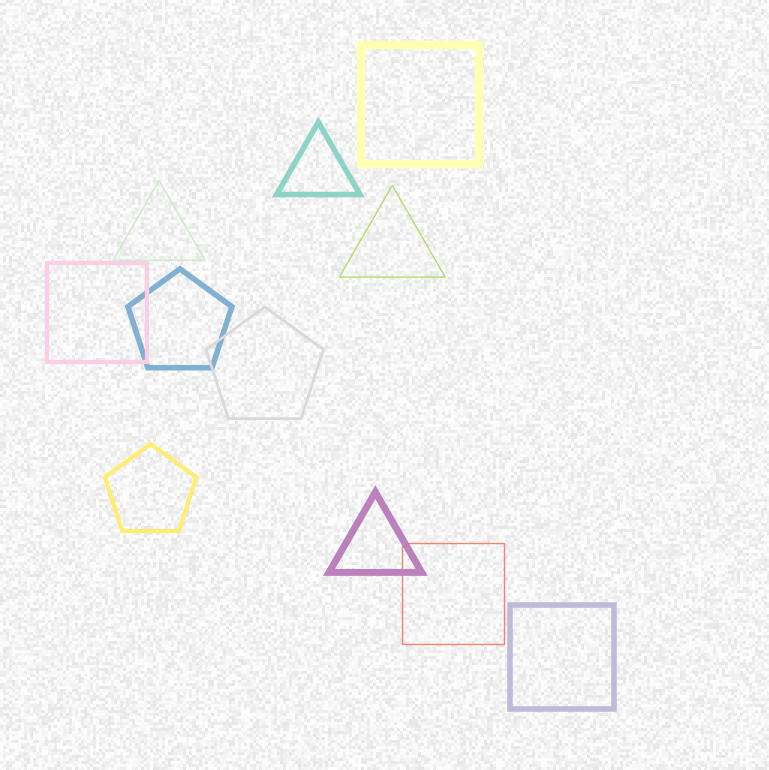[{"shape": "triangle", "thickness": 2, "radius": 0.31, "center": [0.413, 0.779]}, {"shape": "square", "thickness": 3, "radius": 0.38, "center": [0.545, 0.864]}, {"shape": "square", "thickness": 2, "radius": 0.34, "center": [0.73, 0.147]}, {"shape": "square", "thickness": 0.5, "radius": 0.33, "center": [0.588, 0.229]}, {"shape": "pentagon", "thickness": 2, "radius": 0.35, "center": [0.234, 0.58]}, {"shape": "triangle", "thickness": 0.5, "radius": 0.4, "center": [0.509, 0.68]}, {"shape": "square", "thickness": 1.5, "radius": 0.32, "center": [0.126, 0.594]}, {"shape": "pentagon", "thickness": 1, "radius": 0.4, "center": [0.344, 0.521]}, {"shape": "triangle", "thickness": 2.5, "radius": 0.35, "center": [0.487, 0.291]}, {"shape": "triangle", "thickness": 0.5, "radius": 0.34, "center": [0.207, 0.697]}, {"shape": "pentagon", "thickness": 1.5, "radius": 0.31, "center": [0.196, 0.361]}]